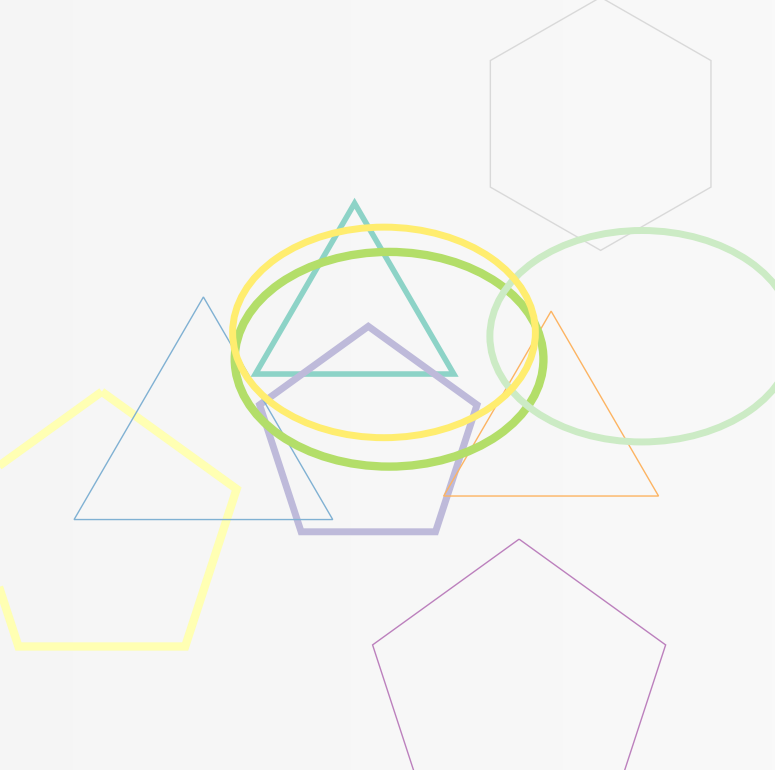[{"shape": "triangle", "thickness": 2, "radius": 0.74, "center": [0.458, 0.588]}, {"shape": "pentagon", "thickness": 3, "radius": 0.91, "center": [0.131, 0.308]}, {"shape": "pentagon", "thickness": 2.5, "radius": 0.74, "center": [0.475, 0.429]}, {"shape": "triangle", "thickness": 0.5, "radius": 0.96, "center": [0.262, 0.422]}, {"shape": "triangle", "thickness": 0.5, "radius": 0.8, "center": [0.711, 0.436]}, {"shape": "oval", "thickness": 3, "radius": 1.0, "center": [0.502, 0.533]}, {"shape": "hexagon", "thickness": 0.5, "radius": 0.82, "center": [0.775, 0.839]}, {"shape": "pentagon", "thickness": 0.5, "radius": 0.99, "center": [0.67, 0.101]}, {"shape": "oval", "thickness": 2.5, "radius": 0.98, "center": [0.828, 0.563]}, {"shape": "oval", "thickness": 2.5, "radius": 0.98, "center": [0.496, 0.568]}]